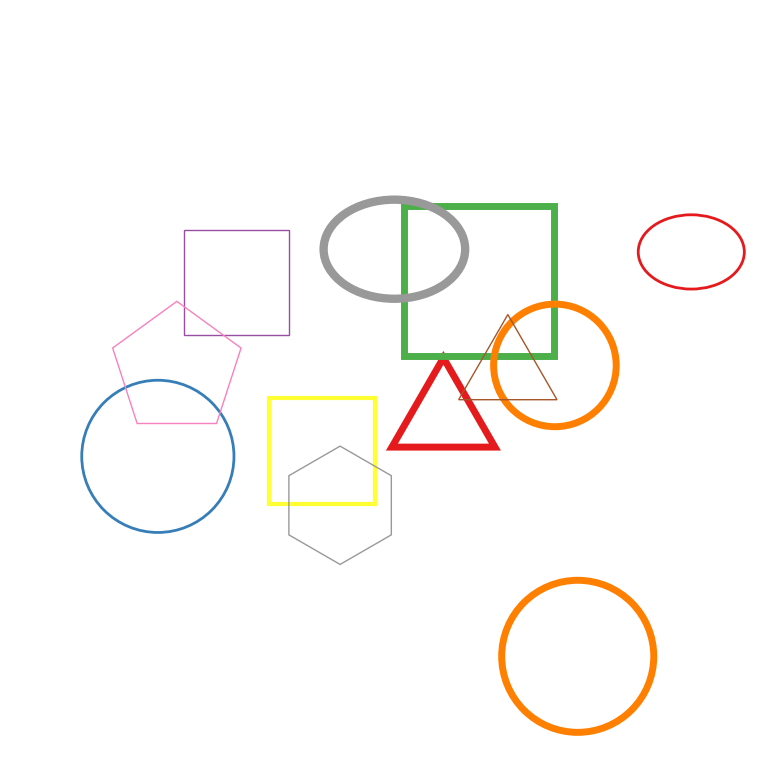[{"shape": "oval", "thickness": 1, "radius": 0.34, "center": [0.898, 0.673]}, {"shape": "triangle", "thickness": 2.5, "radius": 0.39, "center": [0.576, 0.458]}, {"shape": "circle", "thickness": 1, "radius": 0.49, "center": [0.205, 0.407]}, {"shape": "square", "thickness": 2.5, "radius": 0.49, "center": [0.622, 0.635]}, {"shape": "square", "thickness": 0.5, "radius": 0.34, "center": [0.308, 0.634]}, {"shape": "circle", "thickness": 2.5, "radius": 0.49, "center": [0.75, 0.148]}, {"shape": "circle", "thickness": 2.5, "radius": 0.4, "center": [0.721, 0.525]}, {"shape": "square", "thickness": 1.5, "radius": 0.34, "center": [0.418, 0.414]}, {"shape": "triangle", "thickness": 0.5, "radius": 0.37, "center": [0.66, 0.518]}, {"shape": "pentagon", "thickness": 0.5, "radius": 0.44, "center": [0.23, 0.521]}, {"shape": "hexagon", "thickness": 0.5, "radius": 0.38, "center": [0.442, 0.344]}, {"shape": "oval", "thickness": 3, "radius": 0.46, "center": [0.512, 0.676]}]